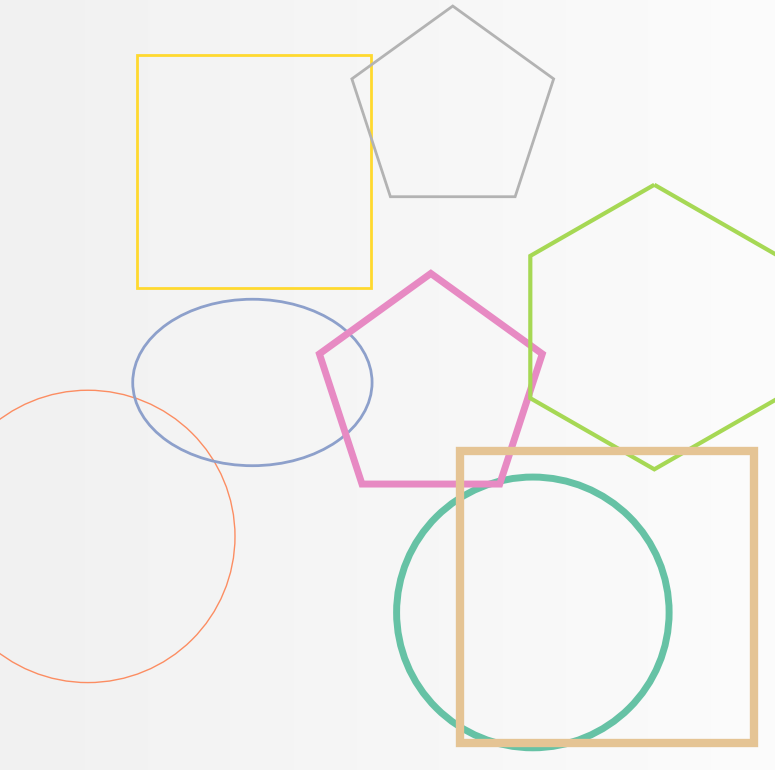[{"shape": "circle", "thickness": 2.5, "radius": 0.88, "center": [0.688, 0.205]}, {"shape": "circle", "thickness": 0.5, "radius": 0.95, "center": [0.113, 0.303]}, {"shape": "oval", "thickness": 1, "radius": 0.77, "center": [0.326, 0.503]}, {"shape": "pentagon", "thickness": 2.5, "radius": 0.76, "center": [0.556, 0.494]}, {"shape": "hexagon", "thickness": 1.5, "radius": 0.92, "center": [0.844, 0.575]}, {"shape": "square", "thickness": 1, "radius": 0.76, "center": [0.327, 0.777]}, {"shape": "square", "thickness": 3, "radius": 0.95, "center": [0.783, 0.225]}, {"shape": "pentagon", "thickness": 1, "radius": 0.68, "center": [0.584, 0.855]}]